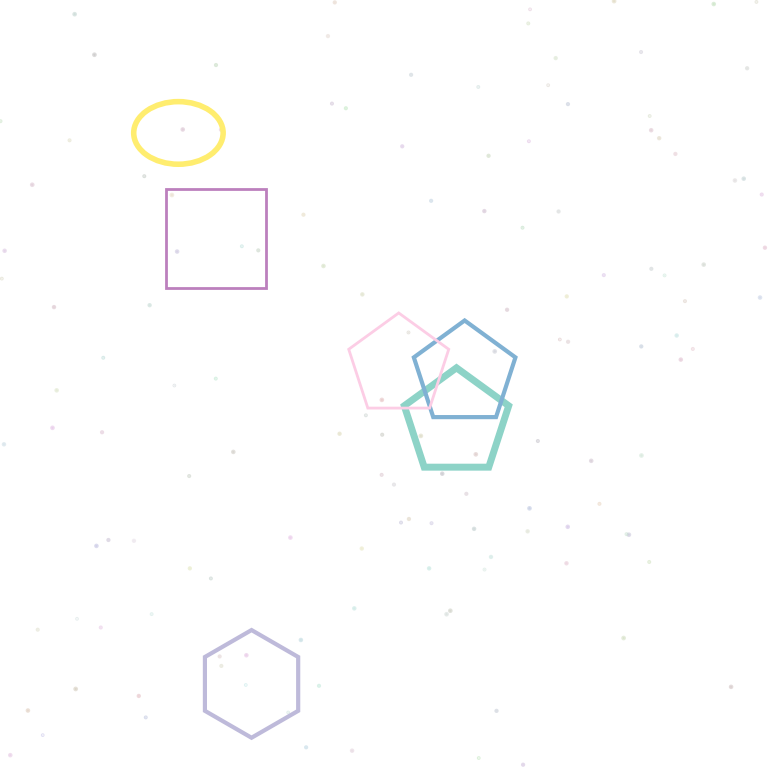[{"shape": "pentagon", "thickness": 2.5, "radius": 0.36, "center": [0.593, 0.451]}, {"shape": "hexagon", "thickness": 1.5, "radius": 0.35, "center": [0.327, 0.112]}, {"shape": "pentagon", "thickness": 1.5, "radius": 0.35, "center": [0.603, 0.514]}, {"shape": "pentagon", "thickness": 1, "radius": 0.34, "center": [0.518, 0.525]}, {"shape": "square", "thickness": 1, "radius": 0.32, "center": [0.281, 0.69]}, {"shape": "oval", "thickness": 2, "radius": 0.29, "center": [0.232, 0.827]}]